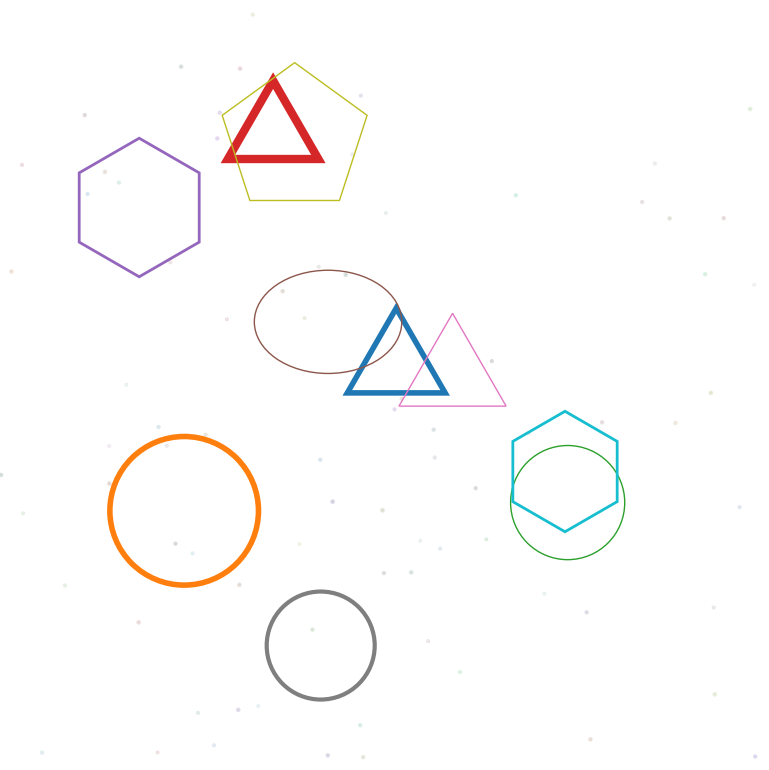[{"shape": "triangle", "thickness": 2, "radius": 0.37, "center": [0.515, 0.526]}, {"shape": "circle", "thickness": 2, "radius": 0.48, "center": [0.239, 0.337]}, {"shape": "circle", "thickness": 0.5, "radius": 0.37, "center": [0.737, 0.347]}, {"shape": "triangle", "thickness": 3, "radius": 0.34, "center": [0.355, 0.827]}, {"shape": "hexagon", "thickness": 1, "radius": 0.45, "center": [0.181, 0.731]}, {"shape": "oval", "thickness": 0.5, "radius": 0.48, "center": [0.426, 0.582]}, {"shape": "triangle", "thickness": 0.5, "radius": 0.4, "center": [0.588, 0.513]}, {"shape": "circle", "thickness": 1.5, "radius": 0.35, "center": [0.416, 0.162]}, {"shape": "pentagon", "thickness": 0.5, "radius": 0.49, "center": [0.383, 0.82]}, {"shape": "hexagon", "thickness": 1, "radius": 0.39, "center": [0.734, 0.388]}]